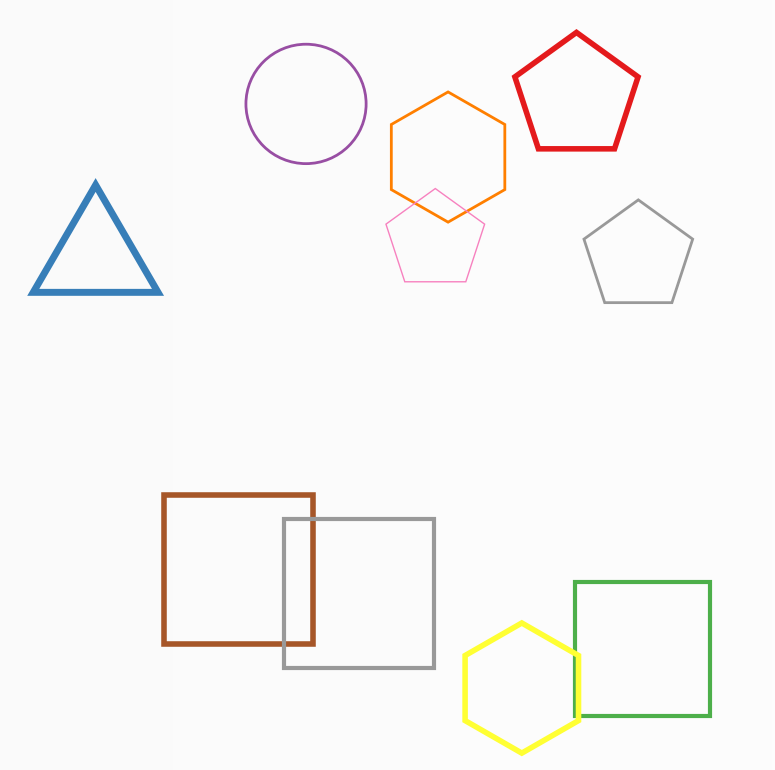[{"shape": "pentagon", "thickness": 2, "radius": 0.42, "center": [0.744, 0.874]}, {"shape": "triangle", "thickness": 2.5, "radius": 0.46, "center": [0.123, 0.667]}, {"shape": "square", "thickness": 1.5, "radius": 0.44, "center": [0.829, 0.157]}, {"shape": "circle", "thickness": 1, "radius": 0.39, "center": [0.395, 0.865]}, {"shape": "hexagon", "thickness": 1, "radius": 0.42, "center": [0.578, 0.796]}, {"shape": "hexagon", "thickness": 2, "radius": 0.42, "center": [0.673, 0.106]}, {"shape": "square", "thickness": 2, "radius": 0.48, "center": [0.308, 0.26]}, {"shape": "pentagon", "thickness": 0.5, "radius": 0.33, "center": [0.562, 0.688]}, {"shape": "pentagon", "thickness": 1, "radius": 0.37, "center": [0.824, 0.667]}, {"shape": "square", "thickness": 1.5, "radius": 0.48, "center": [0.463, 0.229]}]